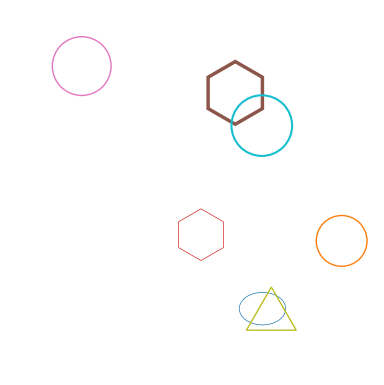[{"shape": "oval", "thickness": 0.5, "radius": 0.3, "center": [0.682, 0.198]}, {"shape": "circle", "thickness": 1, "radius": 0.33, "center": [0.887, 0.374]}, {"shape": "hexagon", "thickness": 0.5, "radius": 0.34, "center": [0.522, 0.39]}, {"shape": "hexagon", "thickness": 2.5, "radius": 0.41, "center": [0.611, 0.759]}, {"shape": "circle", "thickness": 1, "radius": 0.38, "center": [0.212, 0.828]}, {"shape": "triangle", "thickness": 1, "radius": 0.37, "center": [0.705, 0.18]}, {"shape": "circle", "thickness": 1.5, "radius": 0.39, "center": [0.68, 0.674]}]